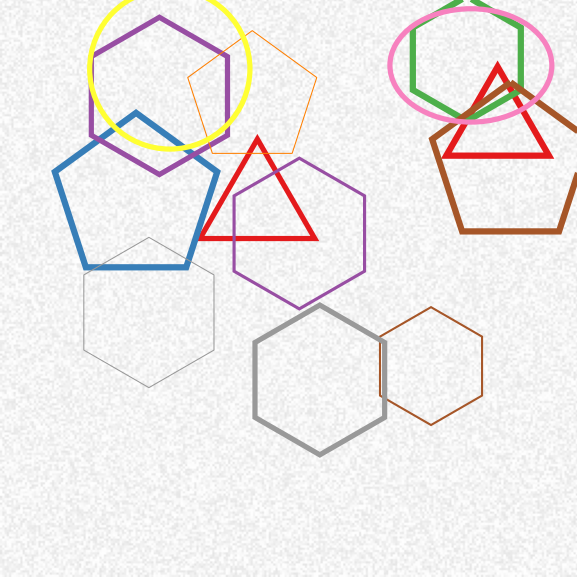[{"shape": "triangle", "thickness": 2.5, "radius": 0.57, "center": [0.446, 0.643]}, {"shape": "triangle", "thickness": 3, "radius": 0.51, "center": [0.862, 0.781]}, {"shape": "pentagon", "thickness": 3, "radius": 0.74, "center": [0.236, 0.656]}, {"shape": "hexagon", "thickness": 3, "radius": 0.54, "center": [0.808, 0.897]}, {"shape": "hexagon", "thickness": 2.5, "radius": 0.68, "center": [0.276, 0.833]}, {"shape": "hexagon", "thickness": 1.5, "radius": 0.65, "center": [0.518, 0.595]}, {"shape": "pentagon", "thickness": 0.5, "radius": 0.59, "center": [0.437, 0.829]}, {"shape": "circle", "thickness": 2.5, "radius": 0.69, "center": [0.294, 0.88]}, {"shape": "hexagon", "thickness": 1, "radius": 0.51, "center": [0.746, 0.365]}, {"shape": "pentagon", "thickness": 3, "radius": 0.71, "center": [0.884, 0.714]}, {"shape": "oval", "thickness": 2.5, "radius": 0.7, "center": [0.815, 0.886]}, {"shape": "hexagon", "thickness": 2.5, "radius": 0.65, "center": [0.554, 0.341]}, {"shape": "hexagon", "thickness": 0.5, "radius": 0.65, "center": [0.258, 0.458]}]